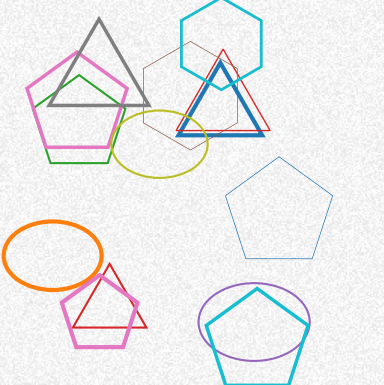[{"shape": "triangle", "thickness": 3, "radius": 0.63, "center": [0.572, 0.711]}, {"shape": "pentagon", "thickness": 0.5, "radius": 0.73, "center": [0.725, 0.446]}, {"shape": "oval", "thickness": 3, "radius": 0.64, "center": [0.137, 0.336]}, {"shape": "pentagon", "thickness": 1.5, "radius": 0.63, "center": [0.205, 0.679]}, {"shape": "triangle", "thickness": 1, "radius": 0.71, "center": [0.579, 0.731]}, {"shape": "triangle", "thickness": 1.5, "radius": 0.55, "center": [0.285, 0.204]}, {"shape": "oval", "thickness": 1.5, "radius": 0.72, "center": [0.66, 0.164]}, {"shape": "hexagon", "thickness": 0.5, "radius": 0.7, "center": [0.495, 0.751]}, {"shape": "pentagon", "thickness": 2.5, "radius": 0.68, "center": [0.2, 0.728]}, {"shape": "pentagon", "thickness": 3, "radius": 0.52, "center": [0.259, 0.182]}, {"shape": "triangle", "thickness": 2.5, "radius": 0.75, "center": [0.257, 0.801]}, {"shape": "oval", "thickness": 1.5, "radius": 0.63, "center": [0.414, 0.625]}, {"shape": "pentagon", "thickness": 2.5, "radius": 0.69, "center": [0.668, 0.112]}, {"shape": "hexagon", "thickness": 2, "radius": 0.6, "center": [0.575, 0.887]}]